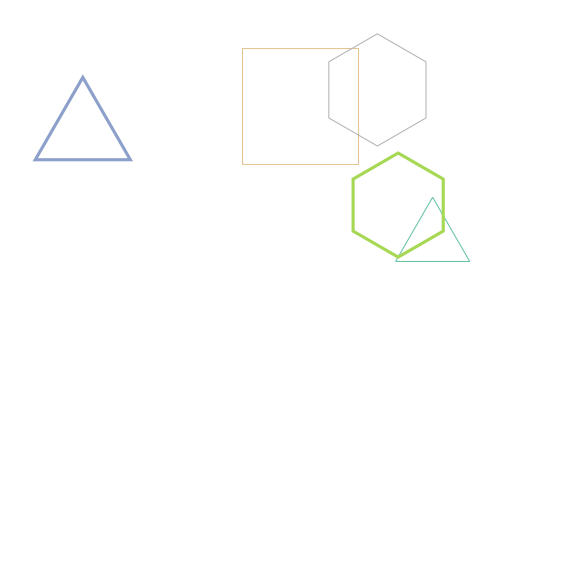[{"shape": "triangle", "thickness": 0.5, "radius": 0.37, "center": [0.749, 0.583]}, {"shape": "triangle", "thickness": 1.5, "radius": 0.48, "center": [0.143, 0.77]}, {"shape": "hexagon", "thickness": 1.5, "radius": 0.45, "center": [0.689, 0.644]}, {"shape": "square", "thickness": 0.5, "radius": 0.5, "center": [0.52, 0.816]}, {"shape": "hexagon", "thickness": 0.5, "radius": 0.49, "center": [0.654, 0.843]}]